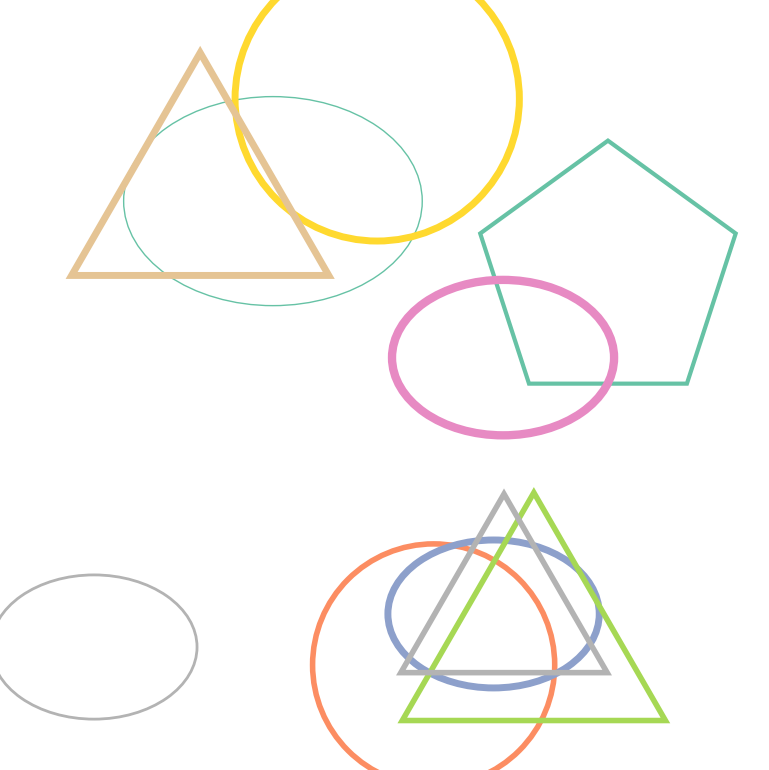[{"shape": "pentagon", "thickness": 1.5, "radius": 0.87, "center": [0.79, 0.643]}, {"shape": "oval", "thickness": 0.5, "radius": 0.97, "center": [0.354, 0.739]}, {"shape": "circle", "thickness": 2, "radius": 0.79, "center": [0.563, 0.136]}, {"shape": "oval", "thickness": 2.5, "radius": 0.69, "center": [0.641, 0.203]}, {"shape": "oval", "thickness": 3, "radius": 0.72, "center": [0.653, 0.536]}, {"shape": "triangle", "thickness": 2, "radius": 0.99, "center": [0.693, 0.163]}, {"shape": "circle", "thickness": 2.5, "radius": 0.92, "center": [0.49, 0.872]}, {"shape": "triangle", "thickness": 2.5, "radius": 0.96, "center": [0.26, 0.739]}, {"shape": "triangle", "thickness": 2, "radius": 0.77, "center": [0.655, 0.204]}, {"shape": "oval", "thickness": 1, "radius": 0.67, "center": [0.122, 0.16]}]